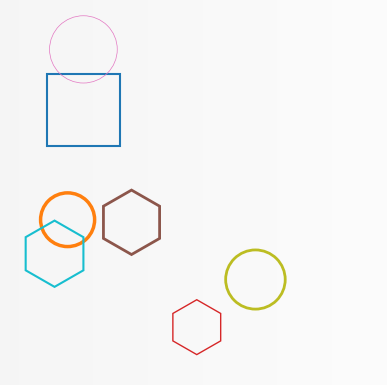[{"shape": "square", "thickness": 1.5, "radius": 0.47, "center": [0.215, 0.715]}, {"shape": "circle", "thickness": 2.5, "radius": 0.35, "center": [0.174, 0.429]}, {"shape": "hexagon", "thickness": 1, "radius": 0.36, "center": [0.508, 0.15]}, {"shape": "hexagon", "thickness": 2, "radius": 0.42, "center": [0.339, 0.423]}, {"shape": "circle", "thickness": 0.5, "radius": 0.44, "center": [0.215, 0.872]}, {"shape": "circle", "thickness": 2, "radius": 0.38, "center": [0.659, 0.274]}, {"shape": "hexagon", "thickness": 1.5, "radius": 0.43, "center": [0.141, 0.341]}]